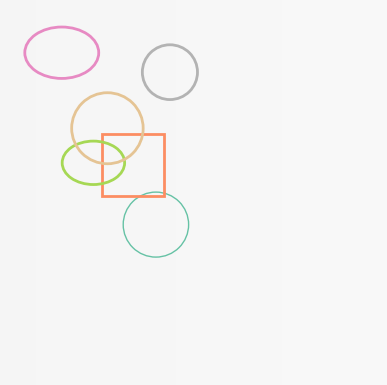[{"shape": "circle", "thickness": 1, "radius": 0.42, "center": [0.402, 0.417]}, {"shape": "square", "thickness": 2, "radius": 0.4, "center": [0.343, 0.571]}, {"shape": "oval", "thickness": 2, "radius": 0.48, "center": [0.159, 0.863]}, {"shape": "oval", "thickness": 2, "radius": 0.4, "center": [0.241, 0.577]}, {"shape": "circle", "thickness": 2, "radius": 0.46, "center": [0.277, 0.667]}, {"shape": "circle", "thickness": 2, "radius": 0.36, "center": [0.438, 0.813]}]